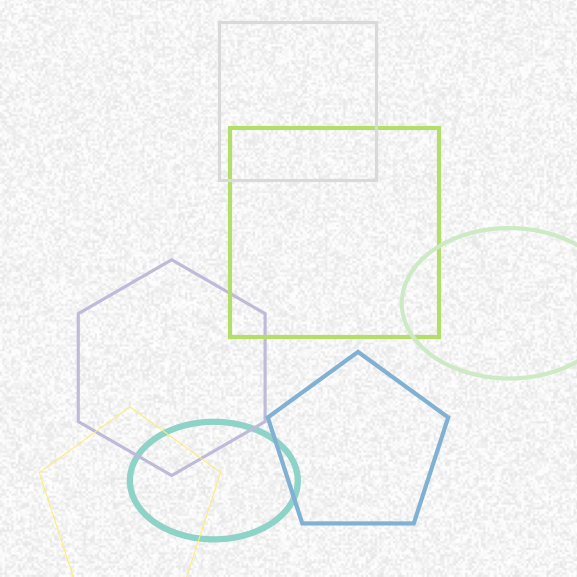[{"shape": "oval", "thickness": 3, "radius": 0.73, "center": [0.37, 0.167]}, {"shape": "hexagon", "thickness": 1.5, "radius": 0.93, "center": [0.297, 0.363]}, {"shape": "pentagon", "thickness": 2, "radius": 0.82, "center": [0.62, 0.226]}, {"shape": "square", "thickness": 2, "radius": 0.9, "center": [0.579, 0.597]}, {"shape": "square", "thickness": 1.5, "radius": 0.68, "center": [0.515, 0.824]}, {"shape": "oval", "thickness": 2, "radius": 0.93, "center": [0.882, 0.474]}, {"shape": "pentagon", "thickness": 0.5, "radius": 0.83, "center": [0.225, 0.13]}]